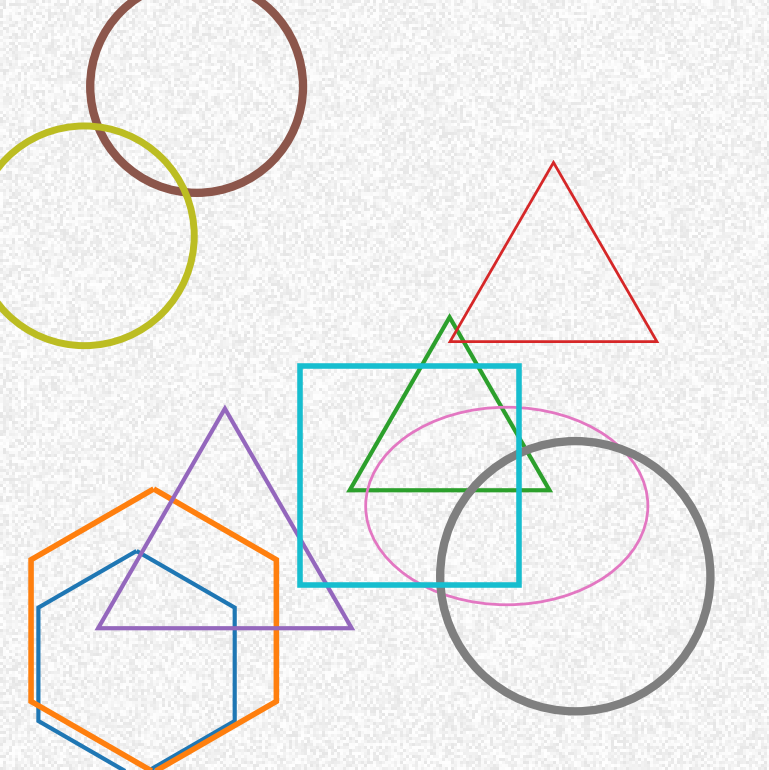[{"shape": "hexagon", "thickness": 1.5, "radius": 0.74, "center": [0.177, 0.137]}, {"shape": "hexagon", "thickness": 2, "radius": 0.92, "center": [0.2, 0.181]}, {"shape": "triangle", "thickness": 1.5, "radius": 0.75, "center": [0.584, 0.438]}, {"shape": "triangle", "thickness": 1, "radius": 0.78, "center": [0.719, 0.634]}, {"shape": "triangle", "thickness": 1.5, "radius": 0.95, "center": [0.292, 0.279]}, {"shape": "circle", "thickness": 3, "radius": 0.69, "center": [0.255, 0.888]}, {"shape": "oval", "thickness": 1, "radius": 0.92, "center": [0.658, 0.343]}, {"shape": "circle", "thickness": 3, "radius": 0.88, "center": [0.747, 0.252]}, {"shape": "circle", "thickness": 2.5, "radius": 0.71, "center": [0.11, 0.694]}, {"shape": "square", "thickness": 2, "radius": 0.71, "center": [0.532, 0.382]}]